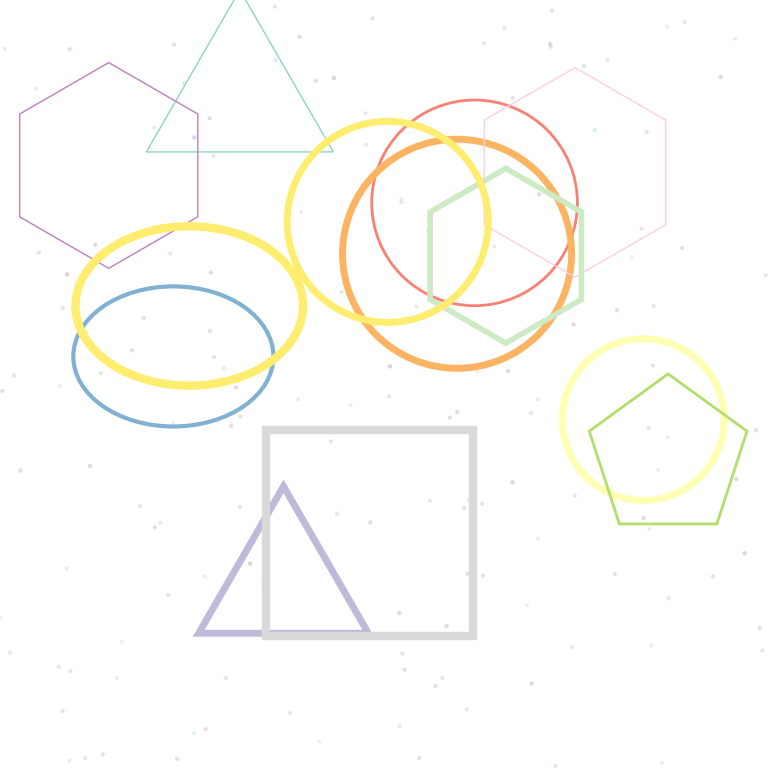[{"shape": "triangle", "thickness": 0.5, "radius": 0.7, "center": [0.311, 0.873]}, {"shape": "circle", "thickness": 2.5, "radius": 0.53, "center": [0.835, 0.455]}, {"shape": "triangle", "thickness": 2.5, "radius": 0.64, "center": [0.368, 0.241]}, {"shape": "circle", "thickness": 1, "radius": 0.67, "center": [0.616, 0.737]}, {"shape": "oval", "thickness": 1.5, "radius": 0.65, "center": [0.225, 0.537]}, {"shape": "circle", "thickness": 2.5, "radius": 0.74, "center": [0.594, 0.67]}, {"shape": "pentagon", "thickness": 1, "radius": 0.54, "center": [0.868, 0.407]}, {"shape": "hexagon", "thickness": 0.5, "radius": 0.68, "center": [0.747, 0.776]}, {"shape": "square", "thickness": 3, "radius": 0.67, "center": [0.48, 0.308]}, {"shape": "hexagon", "thickness": 0.5, "radius": 0.67, "center": [0.141, 0.785]}, {"shape": "hexagon", "thickness": 2, "radius": 0.57, "center": [0.657, 0.668]}, {"shape": "circle", "thickness": 2.5, "radius": 0.65, "center": [0.504, 0.712]}, {"shape": "oval", "thickness": 3, "radius": 0.74, "center": [0.246, 0.603]}]